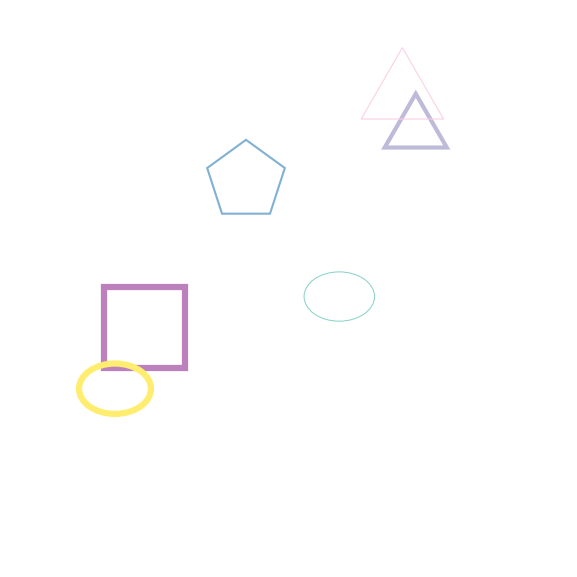[{"shape": "oval", "thickness": 0.5, "radius": 0.3, "center": [0.588, 0.486]}, {"shape": "triangle", "thickness": 2, "radius": 0.31, "center": [0.72, 0.775]}, {"shape": "pentagon", "thickness": 1, "radius": 0.35, "center": [0.426, 0.686]}, {"shape": "triangle", "thickness": 0.5, "radius": 0.41, "center": [0.697, 0.834]}, {"shape": "square", "thickness": 3, "radius": 0.35, "center": [0.25, 0.432]}, {"shape": "oval", "thickness": 3, "radius": 0.31, "center": [0.199, 0.326]}]